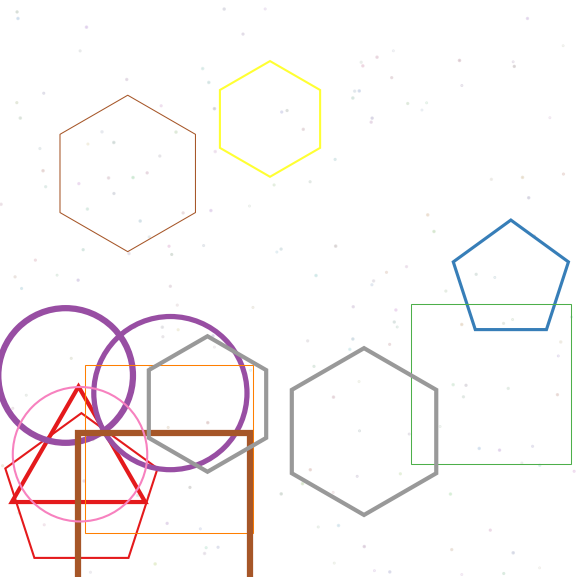[{"shape": "pentagon", "thickness": 1, "radius": 0.69, "center": [0.141, 0.145]}, {"shape": "triangle", "thickness": 2, "radius": 0.67, "center": [0.136, 0.196]}, {"shape": "pentagon", "thickness": 1.5, "radius": 0.52, "center": [0.885, 0.513]}, {"shape": "square", "thickness": 0.5, "radius": 0.69, "center": [0.85, 0.335]}, {"shape": "circle", "thickness": 3, "radius": 0.58, "center": [0.114, 0.349]}, {"shape": "circle", "thickness": 2.5, "radius": 0.66, "center": [0.295, 0.318]}, {"shape": "square", "thickness": 0.5, "radius": 0.73, "center": [0.293, 0.221]}, {"shape": "hexagon", "thickness": 1, "radius": 0.5, "center": [0.468, 0.793]}, {"shape": "hexagon", "thickness": 0.5, "radius": 0.68, "center": [0.221, 0.699]}, {"shape": "square", "thickness": 3, "radius": 0.75, "center": [0.283, 0.1]}, {"shape": "circle", "thickness": 1, "radius": 0.58, "center": [0.139, 0.213]}, {"shape": "hexagon", "thickness": 2, "radius": 0.72, "center": [0.63, 0.252]}, {"shape": "hexagon", "thickness": 2, "radius": 0.59, "center": [0.359, 0.3]}]